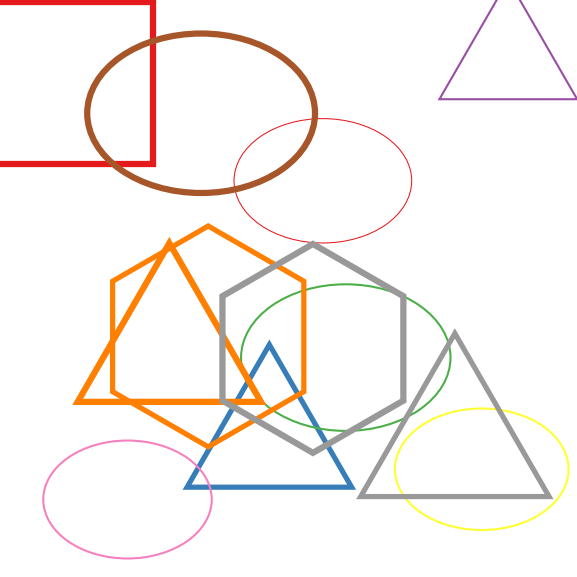[{"shape": "oval", "thickness": 0.5, "radius": 0.77, "center": [0.559, 0.686]}, {"shape": "square", "thickness": 3, "radius": 0.7, "center": [0.125, 0.855]}, {"shape": "triangle", "thickness": 2.5, "radius": 0.82, "center": [0.466, 0.238]}, {"shape": "oval", "thickness": 1, "radius": 0.91, "center": [0.599, 0.38]}, {"shape": "triangle", "thickness": 1, "radius": 0.69, "center": [0.88, 0.896]}, {"shape": "triangle", "thickness": 3, "radius": 0.92, "center": [0.293, 0.395]}, {"shape": "hexagon", "thickness": 2.5, "radius": 0.96, "center": [0.361, 0.417]}, {"shape": "oval", "thickness": 1, "radius": 0.75, "center": [0.834, 0.187]}, {"shape": "oval", "thickness": 3, "radius": 0.99, "center": [0.348, 0.803]}, {"shape": "oval", "thickness": 1, "radius": 0.73, "center": [0.221, 0.134]}, {"shape": "hexagon", "thickness": 3, "radius": 0.9, "center": [0.542, 0.396]}, {"shape": "triangle", "thickness": 2.5, "radius": 0.94, "center": [0.788, 0.233]}]